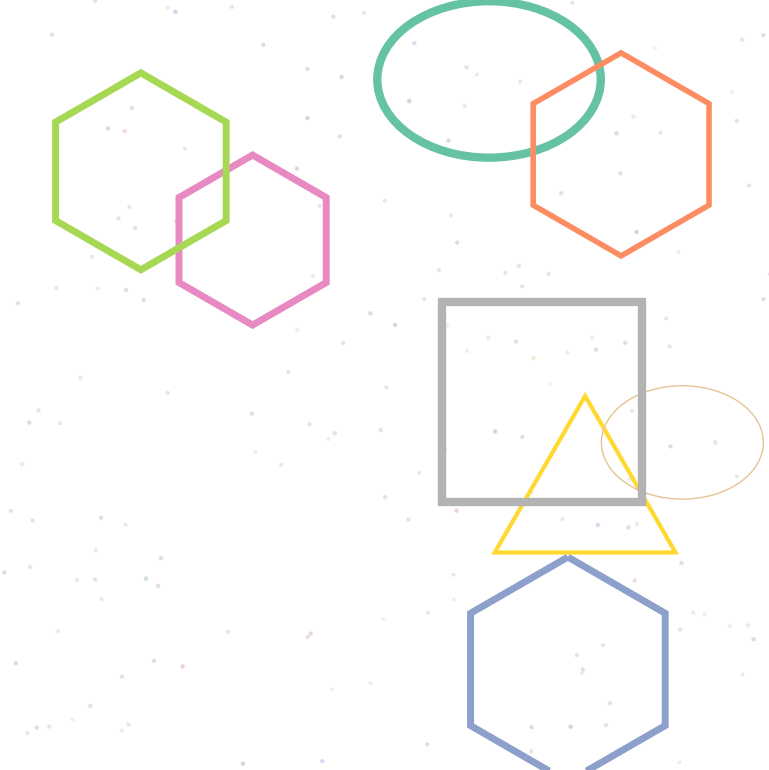[{"shape": "oval", "thickness": 3, "radius": 0.73, "center": [0.635, 0.897]}, {"shape": "hexagon", "thickness": 2, "radius": 0.66, "center": [0.807, 0.799]}, {"shape": "hexagon", "thickness": 2.5, "radius": 0.73, "center": [0.737, 0.131]}, {"shape": "hexagon", "thickness": 2.5, "radius": 0.55, "center": [0.328, 0.688]}, {"shape": "hexagon", "thickness": 2.5, "radius": 0.64, "center": [0.183, 0.777]}, {"shape": "triangle", "thickness": 1.5, "radius": 0.68, "center": [0.76, 0.35]}, {"shape": "oval", "thickness": 0.5, "radius": 0.53, "center": [0.886, 0.425]}, {"shape": "square", "thickness": 3, "radius": 0.65, "center": [0.704, 0.478]}]